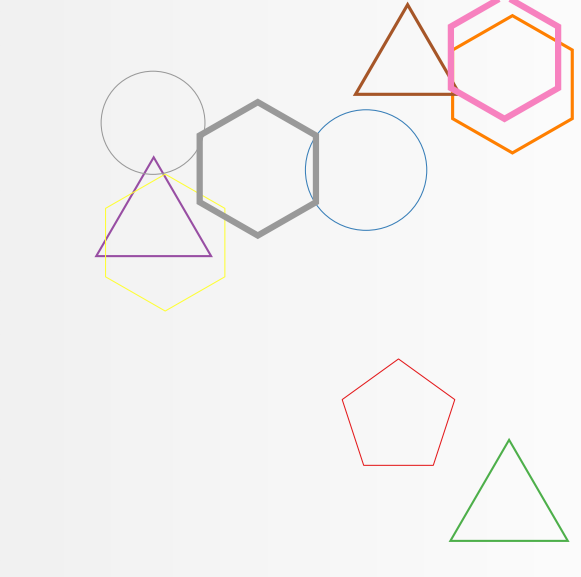[{"shape": "pentagon", "thickness": 0.5, "radius": 0.51, "center": [0.686, 0.276]}, {"shape": "circle", "thickness": 0.5, "radius": 0.52, "center": [0.63, 0.705]}, {"shape": "triangle", "thickness": 1, "radius": 0.58, "center": [0.876, 0.121]}, {"shape": "triangle", "thickness": 1, "radius": 0.57, "center": [0.264, 0.613]}, {"shape": "hexagon", "thickness": 1.5, "radius": 0.59, "center": [0.882, 0.853]}, {"shape": "hexagon", "thickness": 0.5, "radius": 0.59, "center": [0.284, 0.579]}, {"shape": "triangle", "thickness": 1.5, "radius": 0.52, "center": [0.701, 0.888]}, {"shape": "hexagon", "thickness": 3, "radius": 0.53, "center": [0.868, 0.9]}, {"shape": "hexagon", "thickness": 3, "radius": 0.58, "center": [0.444, 0.707]}, {"shape": "circle", "thickness": 0.5, "radius": 0.45, "center": [0.263, 0.787]}]